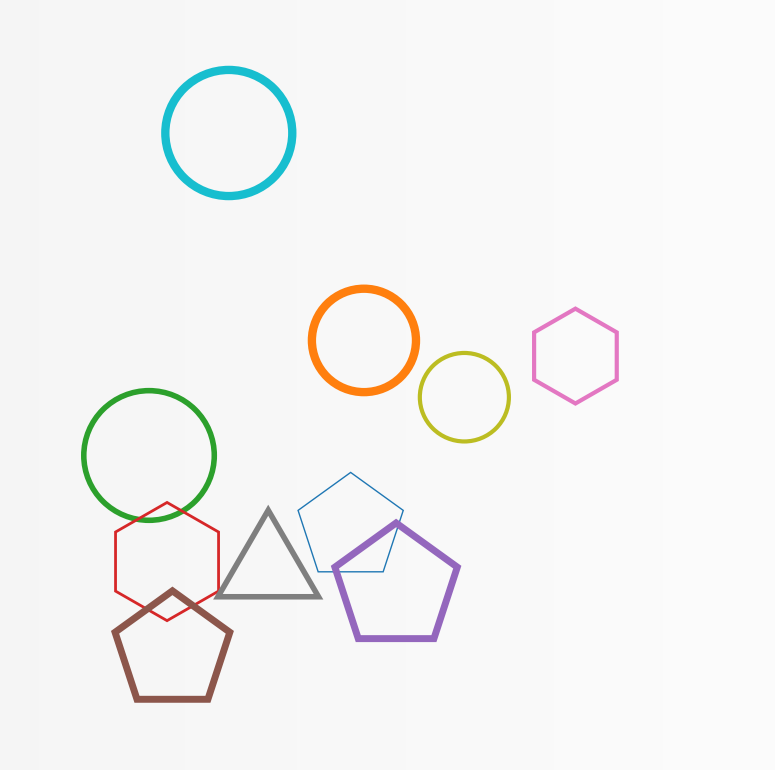[{"shape": "pentagon", "thickness": 0.5, "radius": 0.36, "center": [0.452, 0.315]}, {"shape": "circle", "thickness": 3, "radius": 0.34, "center": [0.47, 0.558]}, {"shape": "circle", "thickness": 2, "radius": 0.42, "center": [0.192, 0.408]}, {"shape": "hexagon", "thickness": 1, "radius": 0.38, "center": [0.216, 0.271]}, {"shape": "pentagon", "thickness": 2.5, "radius": 0.42, "center": [0.511, 0.238]}, {"shape": "pentagon", "thickness": 2.5, "radius": 0.39, "center": [0.223, 0.155]}, {"shape": "hexagon", "thickness": 1.5, "radius": 0.31, "center": [0.742, 0.538]}, {"shape": "triangle", "thickness": 2, "radius": 0.37, "center": [0.346, 0.262]}, {"shape": "circle", "thickness": 1.5, "radius": 0.29, "center": [0.599, 0.484]}, {"shape": "circle", "thickness": 3, "radius": 0.41, "center": [0.295, 0.827]}]